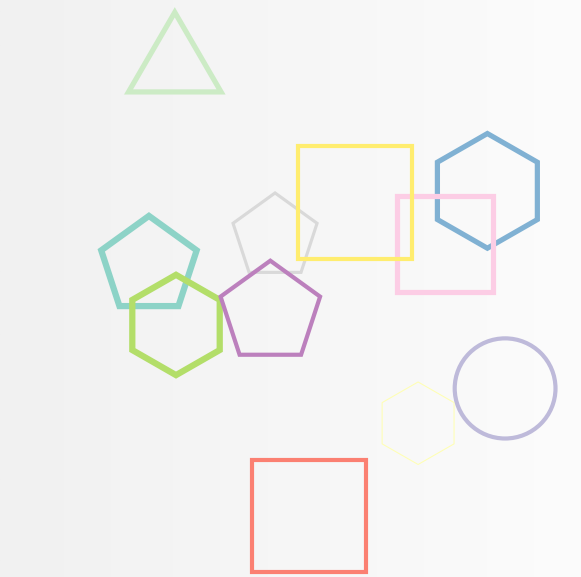[{"shape": "pentagon", "thickness": 3, "radius": 0.43, "center": [0.256, 0.539]}, {"shape": "hexagon", "thickness": 0.5, "radius": 0.36, "center": [0.719, 0.266]}, {"shape": "circle", "thickness": 2, "radius": 0.43, "center": [0.869, 0.327]}, {"shape": "square", "thickness": 2, "radius": 0.49, "center": [0.532, 0.106]}, {"shape": "hexagon", "thickness": 2.5, "radius": 0.5, "center": [0.838, 0.669]}, {"shape": "hexagon", "thickness": 3, "radius": 0.43, "center": [0.303, 0.436]}, {"shape": "square", "thickness": 2.5, "radius": 0.41, "center": [0.766, 0.576]}, {"shape": "pentagon", "thickness": 1.5, "radius": 0.38, "center": [0.473, 0.589]}, {"shape": "pentagon", "thickness": 2, "radius": 0.45, "center": [0.465, 0.458]}, {"shape": "triangle", "thickness": 2.5, "radius": 0.46, "center": [0.301, 0.886]}, {"shape": "square", "thickness": 2, "radius": 0.49, "center": [0.611, 0.648]}]